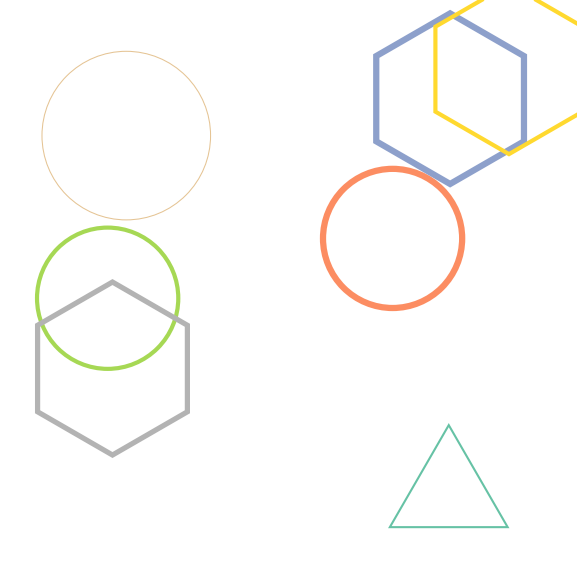[{"shape": "triangle", "thickness": 1, "radius": 0.59, "center": [0.777, 0.145]}, {"shape": "circle", "thickness": 3, "radius": 0.6, "center": [0.68, 0.586]}, {"shape": "hexagon", "thickness": 3, "radius": 0.74, "center": [0.779, 0.828]}, {"shape": "circle", "thickness": 2, "radius": 0.61, "center": [0.186, 0.483]}, {"shape": "hexagon", "thickness": 2, "radius": 0.74, "center": [0.881, 0.879]}, {"shape": "circle", "thickness": 0.5, "radius": 0.73, "center": [0.219, 0.764]}, {"shape": "hexagon", "thickness": 2.5, "radius": 0.75, "center": [0.195, 0.361]}]